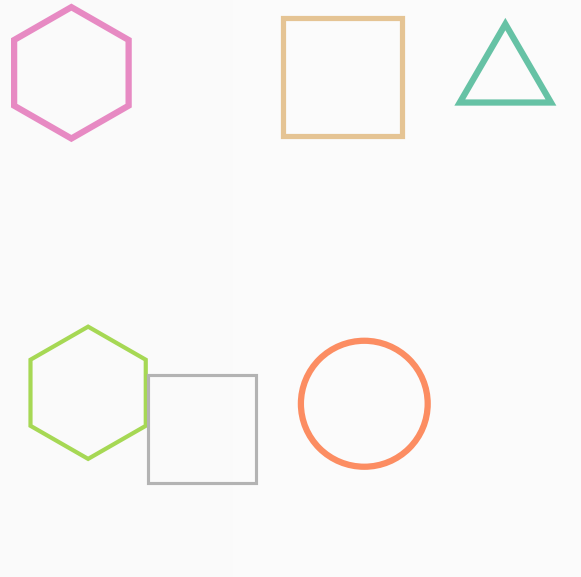[{"shape": "triangle", "thickness": 3, "radius": 0.45, "center": [0.869, 0.867]}, {"shape": "circle", "thickness": 3, "radius": 0.55, "center": [0.627, 0.3]}, {"shape": "hexagon", "thickness": 3, "radius": 0.57, "center": [0.123, 0.873]}, {"shape": "hexagon", "thickness": 2, "radius": 0.57, "center": [0.152, 0.319]}, {"shape": "square", "thickness": 2.5, "radius": 0.51, "center": [0.589, 0.865]}, {"shape": "square", "thickness": 1.5, "radius": 0.47, "center": [0.347, 0.256]}]